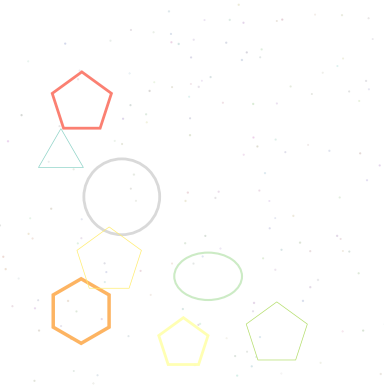[{"shape": "triangle", "thickness": 0.5, "radius": 0.34, "center": [0.158, 0.599]}, {"shape": "pentagon", "thickness": 2, "radius": 0.34, "center": [0.476, 0.108]}, {"shape": "pentagon", "thickness": 2, "radius": 0.4, "center": [0.213, 0.732]}, {"shape": "hexagon", "thickness": 2.5, "radius": 0.42, "center": [0.211, 0.192]}, {"shape": "pentagon", "thickness": 0.5, "radius": 0.42, "center": [0.719, 0.132]}, {"shape": "circle", "thickness": 2, "radius": 0.49, "center": [0.316, 0.489]}, {"shape": "oval", "thickness": 1.5, "radius": 0.44, "center": [0.541, 0.282]}, {"shape": "pentagon", "thickness": 0.5, "radius": 0.44, "center": [0.284, 0.322]}]